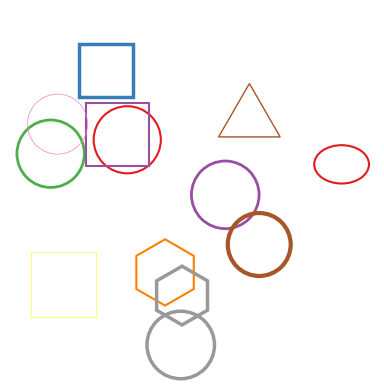[{"shape": "oval", "thickness": 1.5, "radius": 0.36, "center": [0.887, 0.573]}, {"shape": "circle", "thickness": 1.5, "radius": 0.44, "center": [0.331, 0.637]}, {"shape": "square", "thickness": 2.5, "radius": 0.35, "center": [0.276, 0.816]}, {"shape": "circle", "thickness": 2, "radius": 0.44, "center": [0.132, 0.601]}, {"shape": "circle", "thickness": 2, "radius": 0.44, "center": [0.585, 0.494]}, {"shape": "square", "thickness": 1.5, "radius": 0.41, "center": [0.305, 0.65]}, {"shape": "hexagon", "thickness": 1.5, "radius": 0.43, "center": [0.429, 0.292]}, {"shape": "square", "thickness": 0.5, "radius": 0.42, "center": [0.164, 0.26]}, {"shape": "circle", "thickness": 3, "radius": 0.41, "center": [0.673, 0.365]}, {"shape": "triangle", "thickness": 1, "radius": 0.46, "center": [0.648, 0.691]}, {"shape": "circle", "thickness": 0.5, "radius": 0.39, "center": [0.15, 0.678]}, {"shape": "hexagon", "thickness": 2.5, "radius": 0.38, "center": [0.473, 0.232]}, {"shape": "circle", "thickness": 2.5, "radius": 0.44, "center": [0.469, 0.104]}]